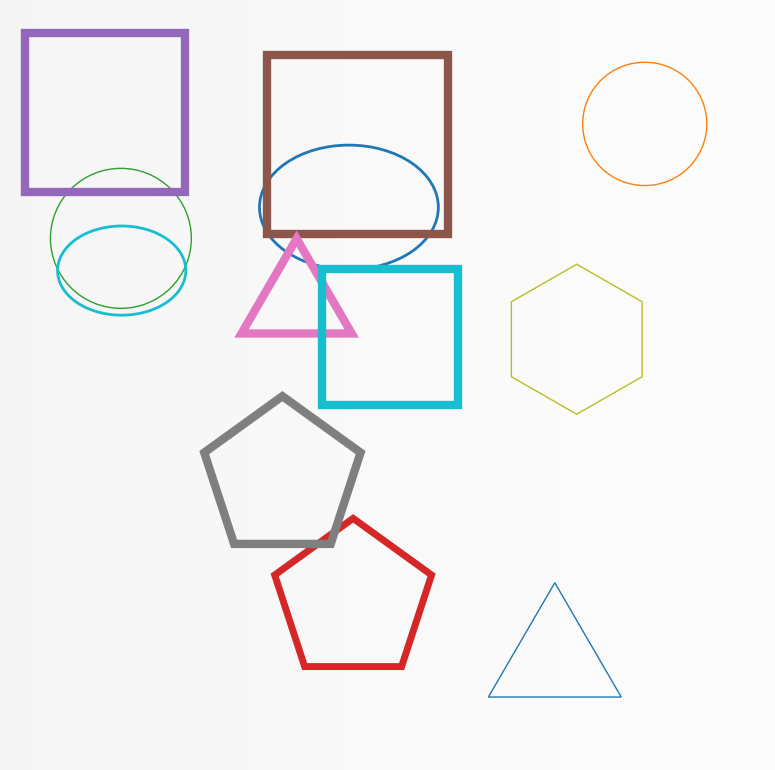[{"shape": "triangle", "thickness": 0.5, "radius": 0.49, "center": [0.716, 0.144]}, {"shape": "oval", "thickness": 1, "radius": 0.58, "center": [0.45, 0.731]}, {"shape": "circle", "thickness": 0.5, "radius": 0.4, "center": [0.832, 0.839]}, {"shape": "circle", "thickness": 0.5, "radius": 0.45, "center": [0.156, 0.69]}, {"shape": "pentagon", "thickness": 2.5, "radius": 0.53, "center": [0.456, 0.22]}, {"shape": "square", "thickness": 3, "radius": 0.52, "center": [0.136, 0.854]}, {"shape": "square", "thickness": 3, "radius": 0.58, "center": [0.461, 0.812]}, {"shape": "triangle", "thickness": 3, "radius": 0.41, "center": [0.383, 0.608]}, {"shape": "pentagon", "thickness": 3, "radius": 0.53, "center": [0.364, 0.379]}, {"shape": "hexagon", "thickness": 0.5, "radius": 0.49, "center": [0.744, 0.559]}, {"shape": "square", "thickness": 3, "radius": 0.44, "center": [0.504, 0.562]}, {"shape": "oval", "thickness": 1, "radius": 0.41, "center": [0.157, 0.649]}]